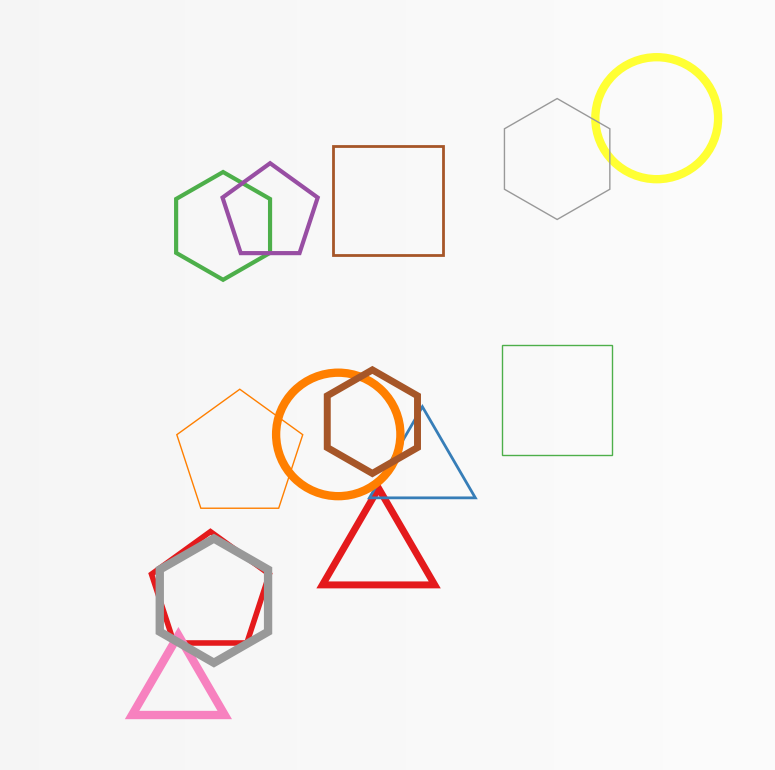[{"shape": "triangle", "thickness": 2.5, "radius": 0.42, "center": [0.488, 0.282]}, {"shape": "pentagon", "thickness": 2, "radius": 0.4, "center": [0.272, 0.23]}, {"shape": "triangle", "thickness": 1, "radius": 0.39, "center": [0.545, 0.393]}, {"shape": "square", "thickness": 0.5, "radius": 0.36, "center": [0.719, 0.48]}, {"shape": "hexagon", "thickness": 1.5, "radius": 0.35, "center": [0.288, 0.707]}, {"shape": "pentagon", "thickness": 1.5, "radius": 0.32, "center": [0.349, 0.723]}, {"shape": "pentagon", "thickness": 0.5, "radius": 0.43, "center": [0.309, 0.409]}, {"shape": "circle", "thickness": 3, "radius": 0.4, "center": [0.436, 0.436]}, {"shape": "circle", "thickness": 3, "radius": 0.4, "center": [0.847, 0.847]}, {"shape": "square", "thickness": 1, "radius": 0.36, "center": [0.501, 0.739]}, {"shape": "hexagon", "thickness": 2.5, "radius": 0.34, "center": [0.48, 0.452]}, {"shape": "triangle", "thickness": 3, "radius": 0.35, "center": [0.23, 0.106]}, {"shape": "hexagon", "thickness": 3, "radius": 0.4, "center": [0.276, 0.22]}, {"shape": "hexagon", "thickness": 0.5, "radius": 0.39, "center": [0.719, 0.793]}]